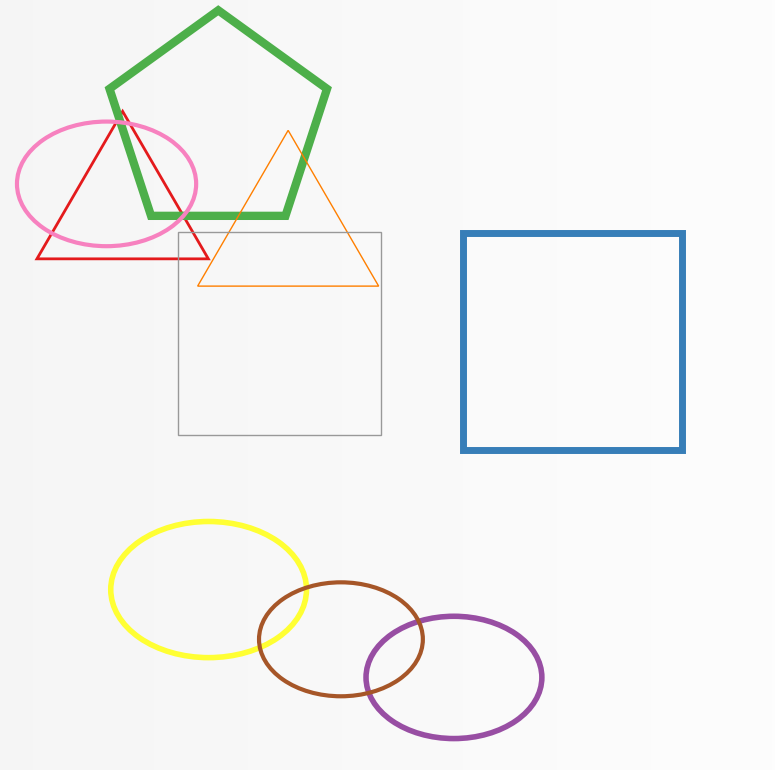[{"shape": "triangle", "thickness": 1, "radius": 0.64, "center": [0.158, 0.728]}, {"shape": "square", "thickness": 2.5, "radius": 0.71, "center": [0.739, 0.556]}, {"shape": "pentagon", "thickness": 3, "radius": 0.74, "center": [0.282, 0.839]}, {"shape": "oval", "thickness": 2, "radius": 0.57, "center": [0.586, 0.12]}, {"shape": "triangle", "thickness": 0.5, "radius": 0.67, "center": [0.372, 0.696]}, {"shape": "oval", "thickness": 2, "radius": 0.63, "center": [0.269, 0.234]}, {"shape": "oval", "thickness": 1.5, "radius": 0.53, "center": [0.44, 0.17]}, {"shape": "oval", "thickness": 1.5, "radius": 0.58, "center": [0.138, 0.761]}, {"shape": "square", "thickness": 0.5, "radius": 0.66, "center": [0.361, 0.567]}]